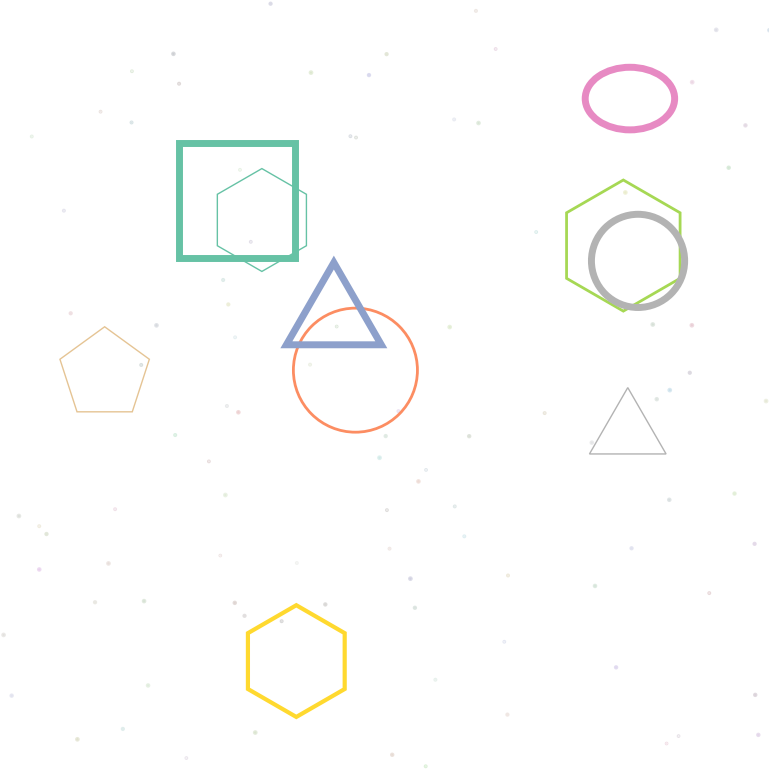[{"shape": "hexagon", "thickness": 0.5, "radius": 0.33, "center": [0.34, 0.714]}, {"shape": "square", "thickness": 2.5, "radius": 0.37, "center": [0.308, 0.739]}, {"shape": "circle", "thickness": 1, "radius": 0.4, "center": [0.462, 0.519]}, {"shape": "triangle", "thickness": 2.5, "radius": 0.36, "center": [0.434, 0.588]}, {"shape": "oval", "thickness": 2.5, "radius": 0.29, "center": [0.818, 0.872]}, {"shape": "hexagon", "thickness": 1, "radius": 0.43, "center": [0.81, 0.681]}, {"shape": "hexagon", "thickness": 1.5, "radius": 0.36, "center": [0.385, 0.141]}, {"shape": "pentagon", "thickness": 0.5, "radius": 0.31, "center": [0.136, 0.515]}, {"shape": "triangle", "thickness": 0.5, "radius": 0.29, "center": [0.815, 0.439]}, {"shape": "circle", "thickness": 2.5, "radius": 0.3, "center": [0.829, 0.661]}]